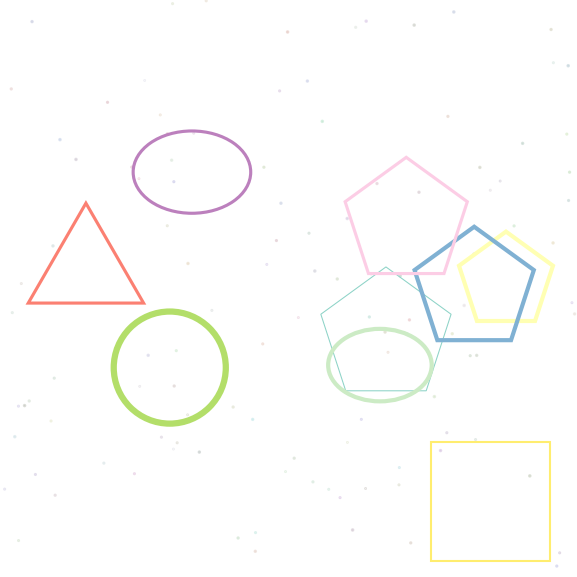[{"shape": "pentagon", "thickness": 0.5, "radius": 0.59, "center": [0.668, 0.418]}, {"shape": "pentagon", "thickness": 2, "radius": 0.43, "center": [0.876, 0.513]}, {"shape": "triangle", "thickness": 1.5, "radius": 0.58, "center": [0.149, 0.532]}, {"shape": "pentagon", "thickness": 2, "radius": 0.54, "center": [0.821, 0.498]}, {"shape": "circle", "thickness": 3, "radius": 0.49, "center": [0.294, 0.363]}, {"shape": "pentagon", "thickness": 1.5, "radius": 0.56, "center": [0.703, 0.615]}, {"shape": "oval", "thickness": 1.5, "radius": 0.51, "center": [0.332, 0.701]}, {"shape": "oval", "thickness": 2, "radius": 0.45, "center": [0.658, 0.367]}, {"shape": "square", "thickness": 1, "radius": 0.52, "center": [0.85, 0.131]}]